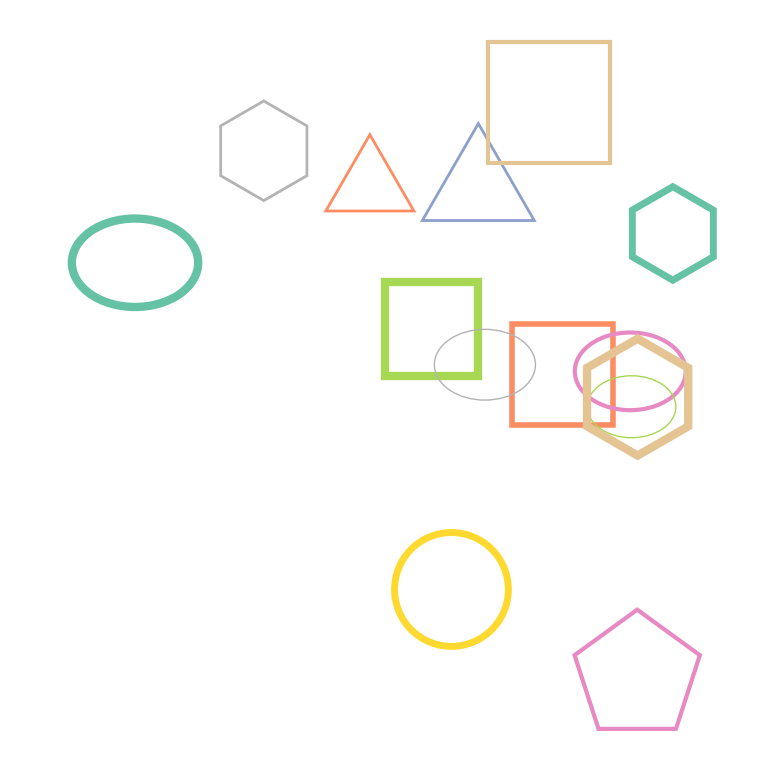[{"shape": "hexagon", "thickness": 2.5, "radius": 0.3, "center": [0.874, 0.697]}, {"shape": "oval", "thickness": 3, "radius": 0.41, "center": [0.175, 0.659]}, {"shape": "square", "thickness": 2, "radius": 0.33, "center": [0.73, 0.513]}, {"shape": "triangle", "thickness": 1, "radius": 0.33, "center": [0.48, 0.759]}, {"shape": "triangle", "thickness": 1, "radius": 0.42, "center": [0.621, 0.756]}, {"shape": "oval", "thickness": 1.5, "radius": 0.36, "center": [0.819, 0.518]}, {"shape": "pentagon", "thickness": 1.5, "radius": 0.43, "center": [0.828, 0.123]}, {"shape": "oval", "thickness": 0.5, "radius": 0.29, "center": [0.82, 0.472]}, {"shape": "square", "thickness": 3, "radius": 0.3, "center": [0.561, 0.573]}, {"shape": "circle", "thickness": 2.5, "radius": 0.37, "center": [0.586, 0.234]}, {"shape": "square", "thickness": 1.5, "radius": 0.39, "center": [0.713, 0.867]}, {"shape": "hexagon", "thickness": 3, "radius": 0.38, "center": [0.828, 0.484]}, {"shape": "hexagon", "thickness": 1, "radius": 0.32, "center": [0.343, 0.804]}, {"shape": "oval", "thickness": 0.5, "radius": 0.33, "center": [0.63, 0.526]}]